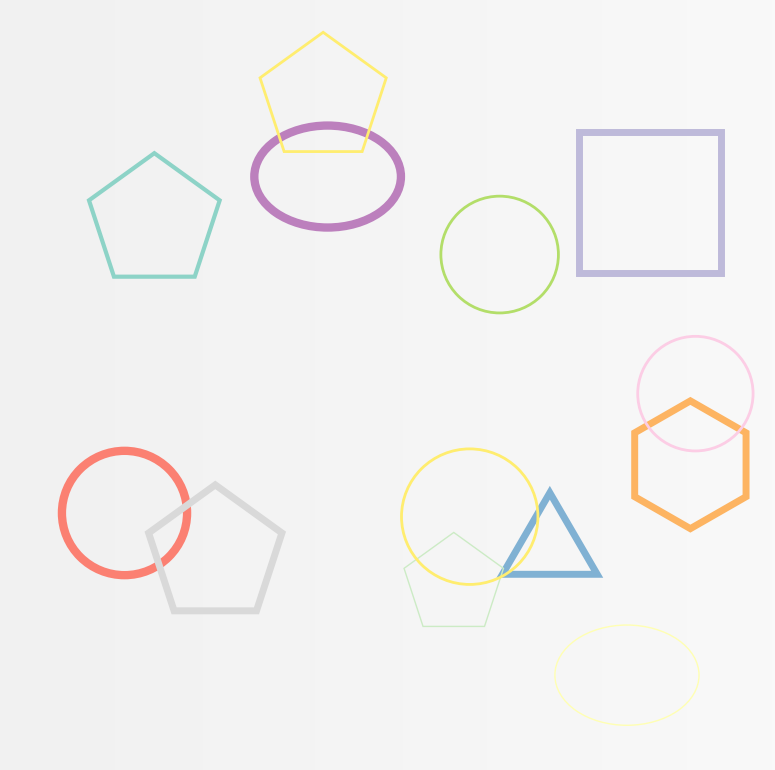[{"shape": "pentagon", "thickness": 1.5, "radius": 0.44, "center": [0.199, 0.712]}, {"shape": "oval", "thickness": 0.5, "radius": 0.46, "center": [0.809, 0.123]}, {"shape": "square", "thickness": 2.5, "radius": 0.46, "center": [0.839, 0.737]}, {"shape": "circle", "thickness": 3, "radius": 0.4, "center": [0.161, 0.334]}, {"shape": "triangle", "thickness": 2.5, "radius": 0.35, "center": [0.709, 0.289]}, {"shape": "hexagon", "thickness": 2.5, "radius": 0.41, "center": [0.891, 0.396]}, {"shape": "circle", "thickness": 1, "radius": 0.38, "center": [0.645, 0.669]}, {"shape": "circle", "thickness": 1, "radius": 0.37, "center": [0.897, 0.489]}, {"shape": "pentagon", "thickness": 2.5, "radius": 0.45, "center": [0.278, 0.28]}, {"shape": "oval", "thickness": 3, "radius": 0.47, "center": [0.423, 0.771]}, {"shape": "pentagon", "thickness": 0.5, "radius": 0.34, "center": [0.586, 0.241]}, {"shape": "circle", "thickness": 1, "radius": 0.44, "center": [0.606, 0.329]}, {"shape": "pentagon", "thickness": 1, "radius": 0.43, "center": [0.417, 0.872]}]